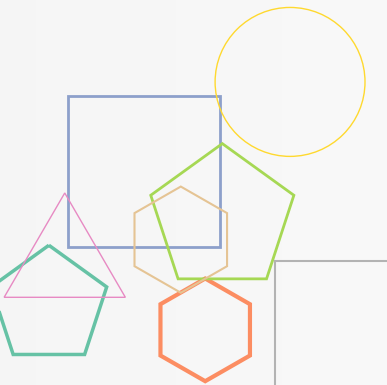[{"shape": "pentagon", "thickness": 2.5, "radius": 0.78, "center": [0.126, 0.206]}, {"shape": "hexagon", "thickness": 3, "radius": 0.67, "center": [0.53, 0.143]}, {"shape": "square", "thickness": 2, "radius": 0.98, "center": [0.371, 0.554]}, {"shape": "triangle", "thickness": 1, "radius": 0.9, "center": [0.167, 0.318]}, {"shape": "pentagon", "thickness": 2, "radius": 0.97, "center": [0.574, 0.433]}, {"shape": "circle", "thickness": 1, "radius": 0.97, "center": [0.749, 0.787]}, {"shape": "hexagon", "thickness": 1.5, "radius": 0.69, "center": [0.467, 0.378]}, {"shape": "square", "thickness": 1.5, "radius": 0.91, "center": [0.891, 0.14]}]